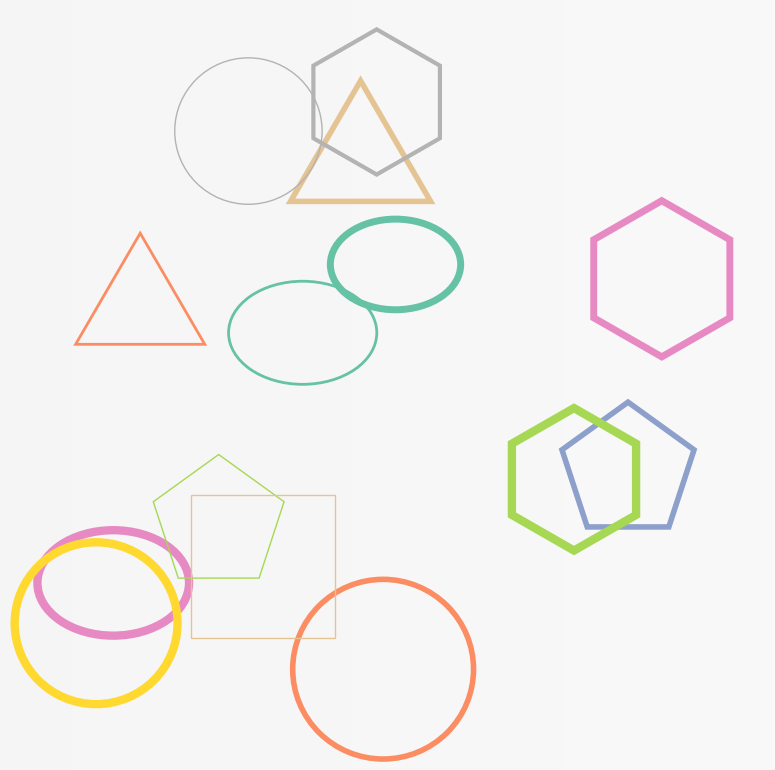[{"shape": "oval", "thickness": 2.5, "radius": 0.42, "center": [0.51, 0.657]}, {"shape": "oval", "thickness": 1, "radius": 0.48, "center": [0.391, 0.568]}, {"shape": "triangle", "thickness": 1, "radius": 0.48, "center": [0.181, 0.601]}, {"shape": "circle", "thickness": 2, "radius": 0.58, "center": [0.494, 0.131]}, {"shape": "pentagon", "thickness": 2, "radius": 0.45, "center": [0.81, 0.388]}, {"shape": "oval", "thickness": 3, "radius": 0.49, "center": [0.146, 0.243]}, {"shape": "hexagon", "thickness": 2.5, "radius": 0.51, "center": [0.854, 0.638]}, {"shape": "hexagon", "thickness": 3, "radius": 0.46, "center": [0.741, 0.378]}, {"shape": "pentagon", "thickness": 0.5, "radius": 0.44, "center": [0.282, 0.321]}, {"shape": "circle", "thickness": 3, "radius": 0.53, "center": [0.124, 0.191]}, {"shape": "square", "thickness": 0.5, "radius": 0.47, "center": [0.339, 0.264]}, {"shape": "triangle", "thickness": 2, "radius": 0.52, "center": [0.465, 0.791]}, {"shape": "circle", "thickness": 0.5, "radius": 0.48, "center": [0.321, 0.83]}, {"shape": "hexagon", "thickness": 1.5, "radius": 0.47, "center": [0.486, 0.868]}]